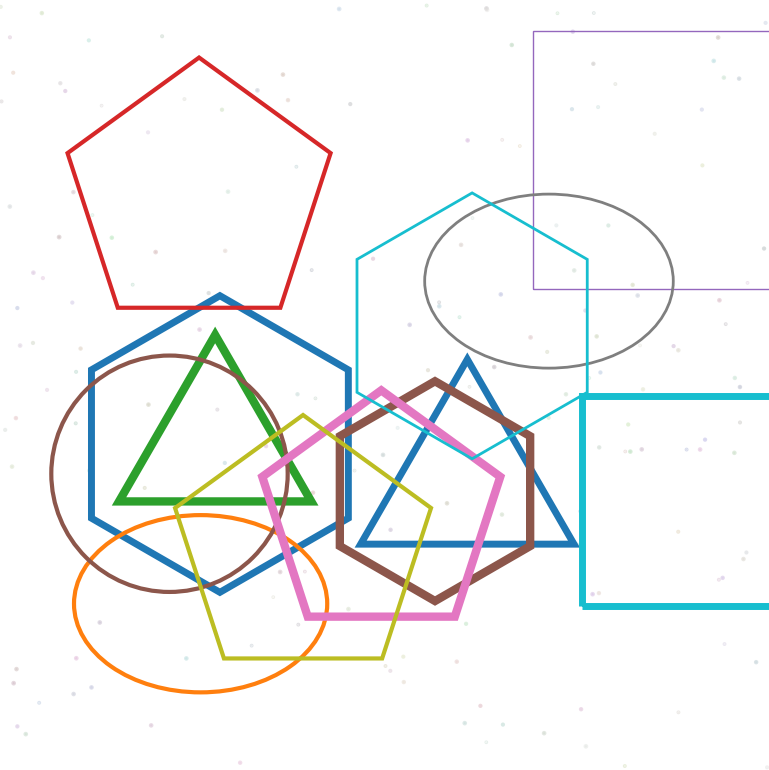[{"shape": "hexagon", "thickness": 2.5, "radius": 0.96, "center": [0.286, 0.423]}, {"shape": "triangle", "thickness": 2.5, "radius": 0.8, "center": [0.607, 0.373]}, {"shape": "oval", "thickness": 1.5, "radius": 0.82, "center": [0.261, 0.216]}, {"shape": "triangle", "thickness": 3, "radius": 0.72, "center": [0.279, 0.421]}, {"shape": "pentagon", "thickness": 1.5, "radius": 0.9, "center": [0.259, 0.746]}, {"shape": "square", "thickness": 0.5, "radius": 0.84, "center": [0.861, 0.792]}, {"shape": "hexagon", "thickness": 3, "radius": 0.71, "center": [0.565, 0.362]}, {"shape": "circle", "thickness": 1.5, "radius": 0.77, "center": [0.22, 0.385]}, {"shape": "pentagon", "thickness": 3, "radius": 0.81, "center": [0.495, 0.331]}, {"shape": "oval", "thickness": 1, "radius": 0.81, "center": [0.713, 0.635]}, {"shape": "pentagon", "thickness": 1.5, "radius": 0.87, "center": [0.394, 0.286]}, {"shape": "hexagon", "thickness": 1, "radius": 0.86, "center": [0.613, 0.577]}, {"shape": "square", "thickness": 2.5, "radius": 0.68, "center": [0.892, 0.35]}]